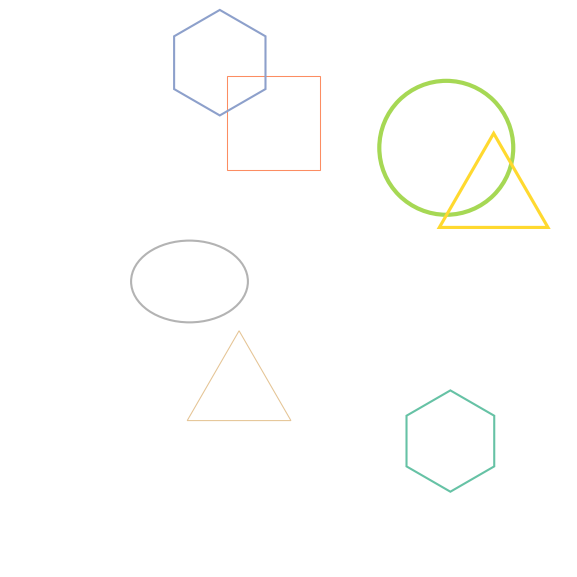[{"shape": "hexagon", "thickness": 1, "radius": 0.44, "center": [0.78, 0.235]}, {"shape": "square", "thickness": 0.5, "radius": 0.4, "center": [0.473, 0.786]}, {"shape": "hexagon", "thickness": 1, "radius": 0.46, "center": [0.381, 0.891]}, {"shape": "circle", "thickness": 2, "radius": 0.58, "center": [0.773, 0.743]}, {"shape": "triangle", "thickness": 1.5, "radius": 0.54, "center": [0.855, 0.66]}, {"shape": "triangle", "thickness": 0.5, "radius": 0.52, "center": [0.414, 0.323]}, {"shape": "oval", "thickness": 1, "radius": 0.51, "center": [0.328, 0.512]}]